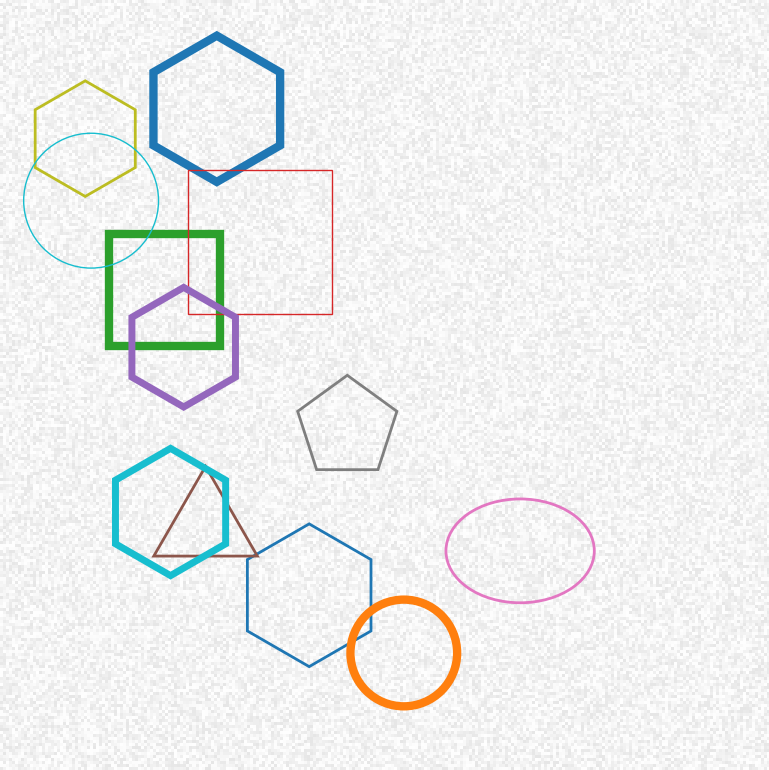[{"shape": "hexagon", "thickness": 1, "radius": 0.46, "center": [0.402, 0.227]}, {"shape": "hexagon", "thickness": 3, "radius": 0.47, "center": [0.282, 0.859]}, {"shape": "circle", "thickness": 3, "radius": 0.35, "center": [0.524, 0.152]}, {"shape": "square", "thickness": 3, "radius": 0.36, "center": [0.214, 0.623]}, {"shape": "square", "thickness": 0.5, "radius": 0.47, "center": [0.337, 0.686]}, {"shape": "hexagon", "thickness": 2.5, "radius": 0.39, "center": [0.239, 0.549]}, {"shape": "triangle", "thickness": 1, "radius": 0.39, "center": [0.267, 0.317]}, {"shape": "oval", "thickness": 1, "radius": 0.48, "center": [0.675, 0.285]}, {"shape": "pentagon", "thickness": 1, "radius": 0.34, "center": [0.451, 0.445]}, {"shape": "hexagon", "thickness": 1, "radius": 0.38, "center": [0.111, 0.82]}, {"shape": "circle", "thickness": 0.5, "radius": 0.44, "center": [0.118, 0.739]}, {"shape": "hexagon", "thickness": 2.5, "radius": 0.41, "center": [0.222, 0.335]}]